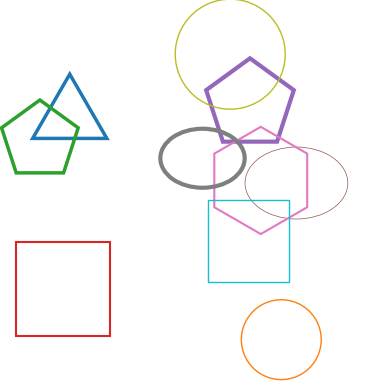[{"shape": "triangle", "thickness": 2.5, "radius": 0.56, "center": [0.181, 0.696]}, {"shape": "circle", "thickness": 1, "radius": 0.52, "center": [0.731, 0.118]}, {"shape": "pentagon", "thickness": 2.5, "radius": 0.52, "center": [0.104, 0.636]}, {"shape": "square", "thickness": 1.5, "radius": 0.61, "center": [0.163, 0.25]}, {"shape": "pentagon", "thickness": 3, "radius": 0.6, "center": [0.649, 0.729]}, {"shape": "oval", "thickness": 0.5, "radius": 0.67, "center": [0.77, 0.525]}, {"shape": "hexagon", "thickness": 1.5, "radius": 0.7, "center": [0.677, 0.531]}, {"shape": "oval", "thickness": 3, "radius": 0.55, "center": [0.526, 0.589]}, {"shape": "circle", "thickness": 1, "radius": 0.71, "center": [0.598, 0.859]}, {"shape": "square", "thickness": 1, "radius": 0.53, "center": [0.646, 0.374]}]